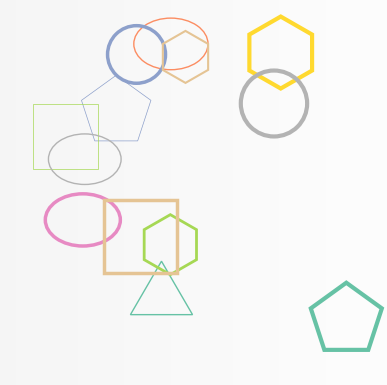[{"shape": "triangle", "thickness": 1, "radius": 0.46, "center": [0.417, 0.229]}, {"shape": "pentagon", "thickness": 3, "radius": 0.48, "center": [0.894, 0.169]}, {"shape": "oval", "thickness": 1, "radius": 0.48, "center": [0.441, 0.886]}, {"shape": "pentagon", "thickness": 0.5, "radius": 0.47, "center": [0.3, 0.71]}, {"shape": "circle", "thickness": 2.5, "radius": 0.37, "center": [0.352, 0.859]}, {"shape": "oval", "thickness": 2.5, "radius": 0.48, "center": [0.214, 0.429]}, {"shape": "square", "thickness": 0.5, "radius": 0.42, "center": [0.169, 0.646]}, {"shape": "hexagon", "thickness": 2, "radius": 0.39, "center": [0.44, 0.365]}, {"shape": "hexagon", "thickness": 3, "radius": 0.47, "center": [0.724, 0.864]}, {"shape": "hexagon", "thickness": 1.5, "radius": 0.34, "center": [0.479, 0.852]}, {"shape": "square", "thickness": 2.5, "radius": 0.47, "center": [0.363, 0.386]}, {"shape": "circle", "thickness": 3, "radius": 0.43, "center": [0.707, 0.731]}, {"shape": "oval", "thickness": 1, "radius": 0.47, "center": [0.219, 0.587]}]